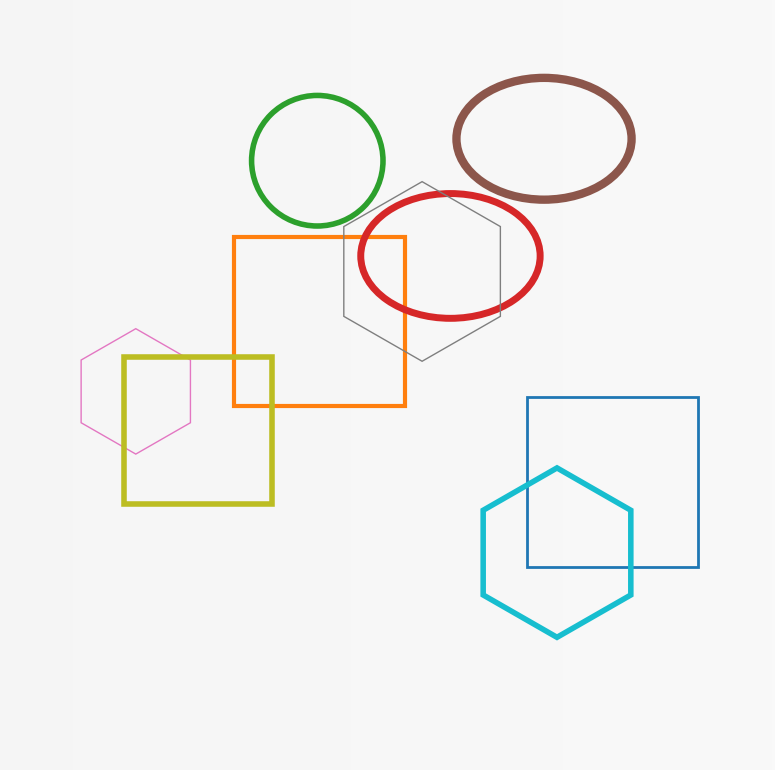[{"shape": "square", "thickness": 1, "radius": 0.55, "center": [0.791, 0.374]}, {"shape": "square", "thickness": 1.5, "radius": 0.55, "center": [0.413, 0.583]}, {"shape": "circle", "thickness": 2, "radius": 0.42, "center": [0.409, 0.791]}, {"shape": "oval", "thickness": 2.5, "radius": 0.58, "center": [0.581, 0.668]}, {"shape": "oval", "thickness": 3, "radius": 0.56, "center": [0.702, 0.82]}, {"shape": "hexagon", "thickness": 0.5, "radius": 0.41, "center": [0.175, 0.492]}, {"shape": "hexagon", "thickness": 0.5, "radius": 0.58, "center": [0.545, 0.647]}, {"shape": "square", "thickness": 2, "radius": 0.48, "center": [0.255, 0.441]}, {"shape": "hexagon", "thickness": 2, "radius": 0.55, "center": [0.719, 0.282]}]